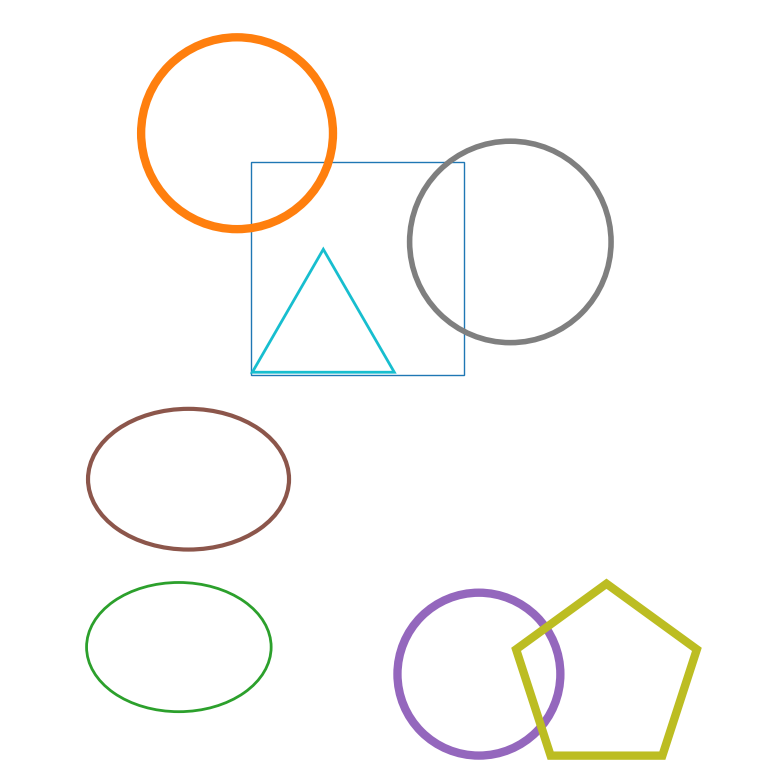[{"shape": "square", "thickness": 0.5, "radius": 0.69, "center": [0.464, 0.651]}, {"shape": "circle", "thickness": 3, "radius": 0.62, "center": [0.308, 0.827]}, {"shape": "oval", "thickness": 1, "radius": 0.6, "center": [0.232, 0.16]}, {"shape": "circle", "thickness": 3, "radius": 0.53, "center": [0.622, 0.124]}, {"shape": "oval", "thickness": 1.5, "radius": 0.65, "center": [0.245, 0.378]}, {"shape": "circle", "thickness": 2, "radius": 0.65, "center": [0.663, 0.686]}, {"shape": "pentagon", "thickness": 3, "radius": 0.62, "center": [0.788, 0.119]}, {"shape": "triangle", "thickness": 1, "radius": 0.53, "center": [0.42, 0.57]}]